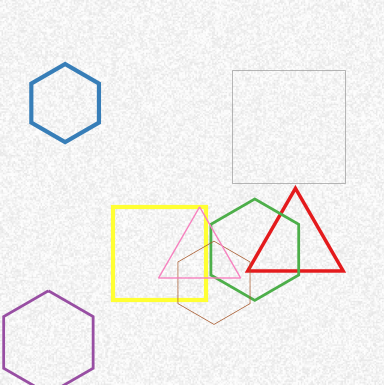[{"shape": "triangle", "thickness": 2.5, "radius": 0.72, "center": [0.767, 0.368]}, {"shape": "hexagon", "thickness": 3, "radius": 0.51, "center": [0.169, 0.732]}, {"shape": "hexagon", "thickness": 2, "radius": 0.66, "center": [0.662, 0.351]}, {"shape": "hexagon", "thickness": 2, "radius": 0.67, "center": [0.126, 0.111]}, {"shape": "square", "thickness": 3, "radius": 0.6, "center": [0.414, 0.342]}, {"shape": "hexagon", "thickness": 0.5, "radius": 0.54, "center": [0.556, 0.266]}, {"shape": "triangle", "thickness": 1, "radius": 0.62, "center": [0.518, 0.339]}, {"shape": "square", "thickness": 0.5, "radius": 0.74, "center": [0.748, 0.671]}]